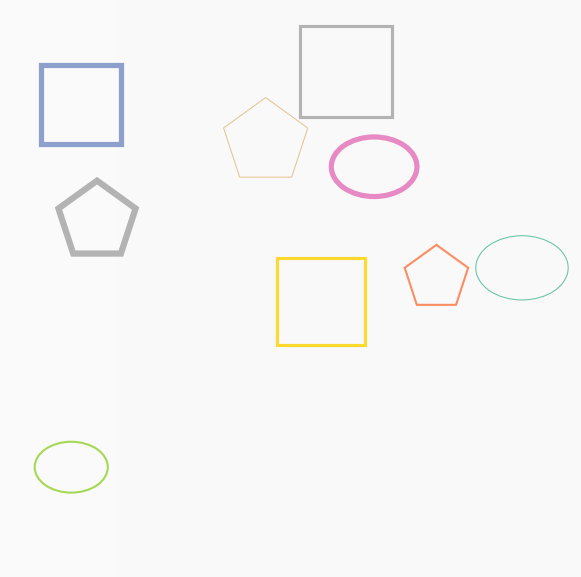[{"shape": "oval", "thickness": 0.5, "radius": 0.4, "center": [0.898, 0.535]}, {"shape": "pentagon", "thickness": 1, "radius": 0.29, "center": [0.751, 0.518]}, {"shape": "square", "thickness": 2.5, "radius": 0.34, "center": [0.139, 0.818]}, {"shape": "oval", "thickness": 2.5, "radius": 0.37, "center": [0.644, 0.71]}, {"shape": "oval", "thickness": 1, "radius": 0.31, "center": [0.123, 0.19]}, {"shape": "square", "thickness": 1.5, "radius": 0.38, "center": [0.552, 0.477]}, {"shape": "pentagon", "thickness": 0.5, "radius": 0.38, "center": [0.457, 0.754]}, {"shape": "pentagon", "thickness": 3, "radius": 0.35, "center": [0.167, 0.617]}, {"shape": "square", "thickness": 1.5, "radius": 0.39, "center": [0.595, 0.876]}]